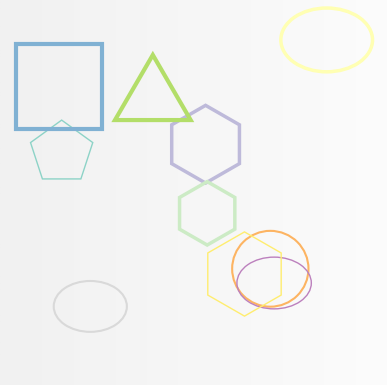[{"shape": "pentagon", "thickness": 1, "radius": 0.42, "center": [0.159, 0.604]}, {"shape": "oval", "thickness": 2.5, "radius": 0.59, "center": [0.843, 0.896]}, {"shape": "hexagon", "thickness": 2.5, "radius": 0.5, "center": [0.531, 0.625]}, {"shape": "square", "thickness": 3, "radius": 0.55, "center": [0.152, 0.775]}, {"shape": "circle", "thickness": 1.5, "radius": 0.49, "center": [0.698, 0.302]}, {"shape": "triangle", "thickness": 3, "radius": 0.56, "center": [0.394, 0.745]}, {"shape": "oval", "thickness": 1.5, "radius": 0.47, "center": [0.233, 0.204]}, {"shape": "oval", "thickness": 1, "radius": 0.48, "center": [0.707, 0.265]}, {"shape": "hexagon", "thickness": 2.5, "radius": 0.41, "center": [0.535, 0.446]}, {"shape": "hexagon", "thickness": 1, "radius": 0.55, "center": [0.631, 0.288]}]